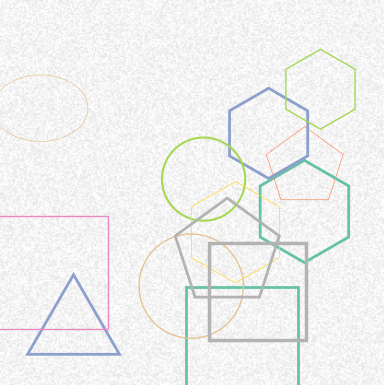[{"shape": "hexagon", "thickness": 2, "radius": 0.66, "center": [0.791, 0.451]}, {"shape": "square", "thickness": 2, "radius": 0.73, "center": [0.628, 0.11]}, {"shape": "pentagon", "thickness": 0.5, "radius": 0.53, "center": [0.791, 0.566]}, {"shape": "hexagon", "thickness": 2, "radius": 0.59, "center": [0.698, 0.654]}, {"shape": "triangle", "thickness": 2, "radius": 0.69, "center": [0.191, 0.149]}, {"shape": "square", "thickness": 1, "radius": 0.73, "center": [0.135, 0.291]}, {"shape": "hexagon", "thickness": 1, "radius": 0.52, "center": [0.832, 0.768]}, {"shape": "circle", "thickness": 1.5, "radius": 0.54, "center": [0.529, 0.535]}, {"shape": "hexagon", "thickness": 0.5, "radius": 0.66, "center": [0.611, 0.397]}, {"shape": "circle", "thickness": 1, "radius": 0.68, "center": [0.497, 0.257]}, {"shape": "oval", "thickness": 0.5, "radius": 0.62, "center": [0.105, 0.719]}, {"shape": "square", "thickness": 2.5, "radius": 0.63, "center": [0.668, 0.242]}, {"shape": "pentagon", "thickness": 2, "radius": 0.71, "center": [0.59, 0.343]}]